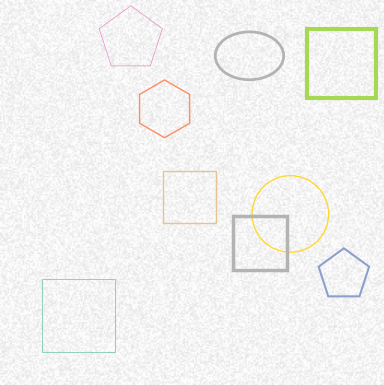[{"shape": "square", "thickness": 0.5, "radius": 0.47, "center": [0.205, 0.181]}, {"shape": "hexagon", "thickness": 1, "radius": 0.37, "center": [0.428, 0.717]}, {"shape": "pentagon", "thickness": 1.5, "radius": 0.34, "center": [0.893, 0.286]}, {"shape": "pentagon", "thickness": 0.5, "radius": 0.43, "center": [0.34, 0.899]}, {"shape": "square", "thickness": 3, "radius": 0.45, "center": [0.886, 0.835]}, {"shape": "circle", "thickness": 1, "radius": 0.5, "center": [0.754, 0.444]}, {"shape": "square", "thickness": 1, "radius": 0.34, "center": [0.492, 0.489]}, {"shape": "oval", "thickness": 2, "radius": 0.44, "center": [0.648, 0.855]}, {"shape": "square", "thickness": 2.5, "radius": 0.35, "center": [0.676, 0.369]}]